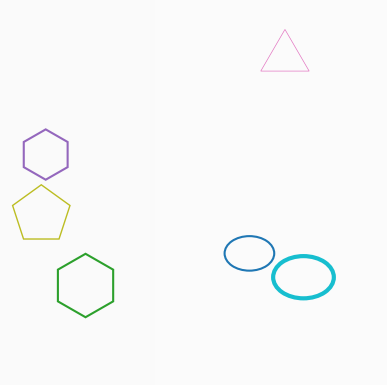[{"shape": "oval", "thickness": 1.5, "radius": 0.32, "center": [0.644, 0.342]}, {"shape": "hexagon", "thickness": 1.5, "radius": 0.41, "center": [0.221, 0.258]}, {"shape": "hexagon", "thickness": 1.5, "radius": 0.33, "center": [0.118, 0.599]}, {"shape": "triangle", "thickness": 0.5, "radius": 0.36, "center": [0.735, 0.851]}, {"shape": "pentagon", "thickness": 1, "radius": 0.39, "center": [0.107, 0.442]}, {"shape": "oval", "thickness": 3, "radius": 0.39, "center": [0.783, 0.28]}]